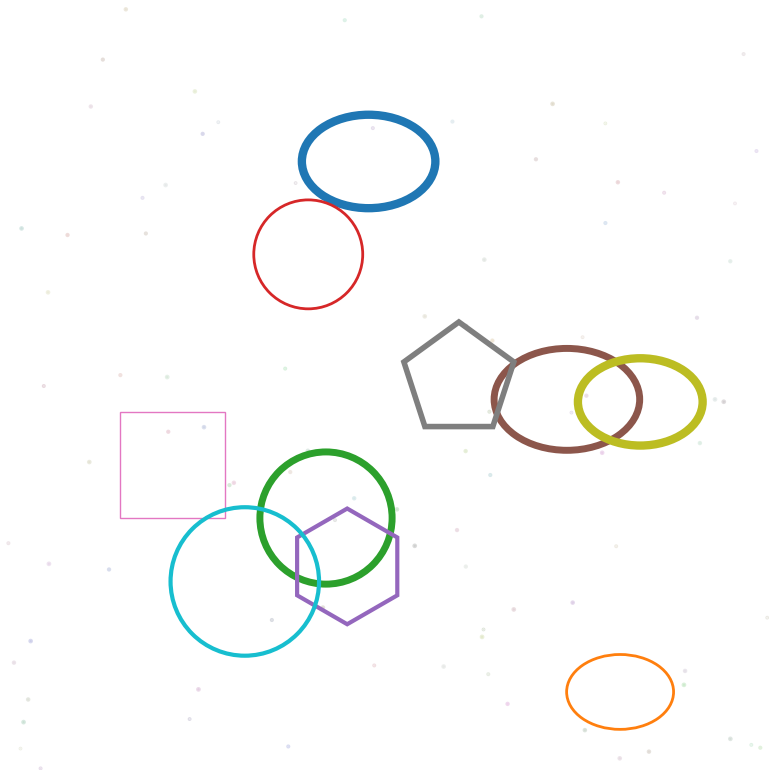[{"shape": "oval", "thickness": 3, "radius": 0.43, "center": [0.479, 0.79]}, {"shape": "oval", "thickness": 1, "radius": 0.35, "center": [0.805, 0.101]}, {"shape": "circle", "thickness": 2.5, "radius": 0.43, "center": [0.423, 0.327]}, {"shape": "circle", "thickness": 1, "radius": 0.35, "center": [0.4, 0.67]}, {"shape": "hexagon", "thickness": 1.5, "radius": 0.38, "center": [0.451, 0.264]}, {"shape": "oval", "thickness": 2.5, "radius": 0.47, "center": [0.736, 0.481]}, {"shape": "square", "thickness": 0.5, "radius": 0.34, "center": [0.224, 0.396]}, {"shape": "pentagon", "thickness": 2, "radius": 0.38, "center": [0.596, 0.507]}, {"shape": "oval", "thickness": 3, "radius": 0.4, "center": [0.832, 0.478]}, {"shape": "circle", "thickness": 1.5, "radius": 0.48, "center": [0.318, 0.245]}]